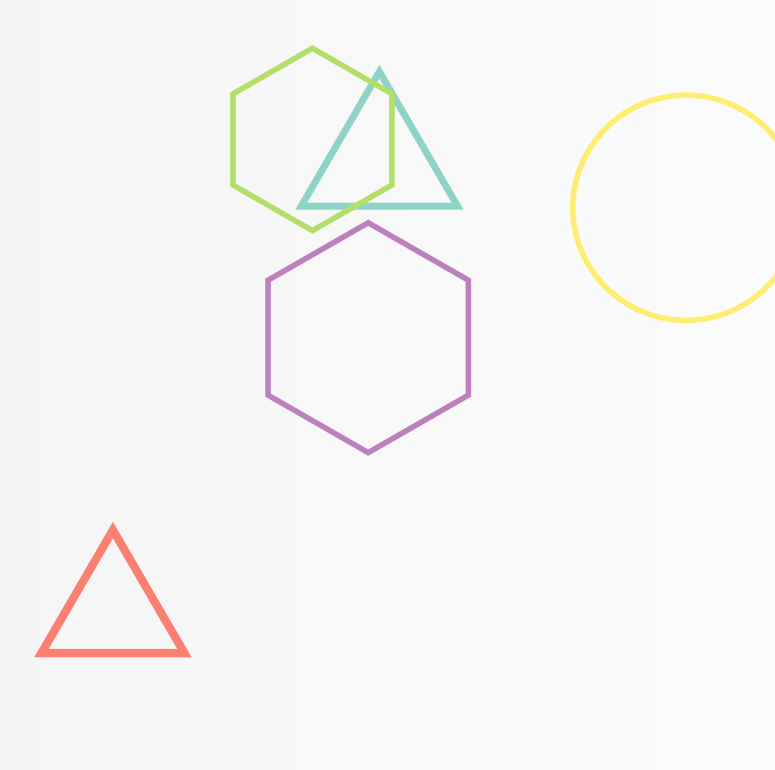[{"shape": "triangle", "thickness": 2.5, "radius": 0.58, "center": [0.49, 0.79]}, {"shape": "triangle", "thickness": 3, "radius": 0.53, "center": [0.146, 0.205]}, {"shape": "hexagon", "thickness": 2, "radius": 0.59, "center": [0.403, 0.819]}, {"shape": "hexagon", "thickness": 2, "radius": 0.75, "center": [0.475, 0.561]}, {"shape": "circle", "thickness": 2, "radius": 0.73, "center": [0.885, 0.73]}]